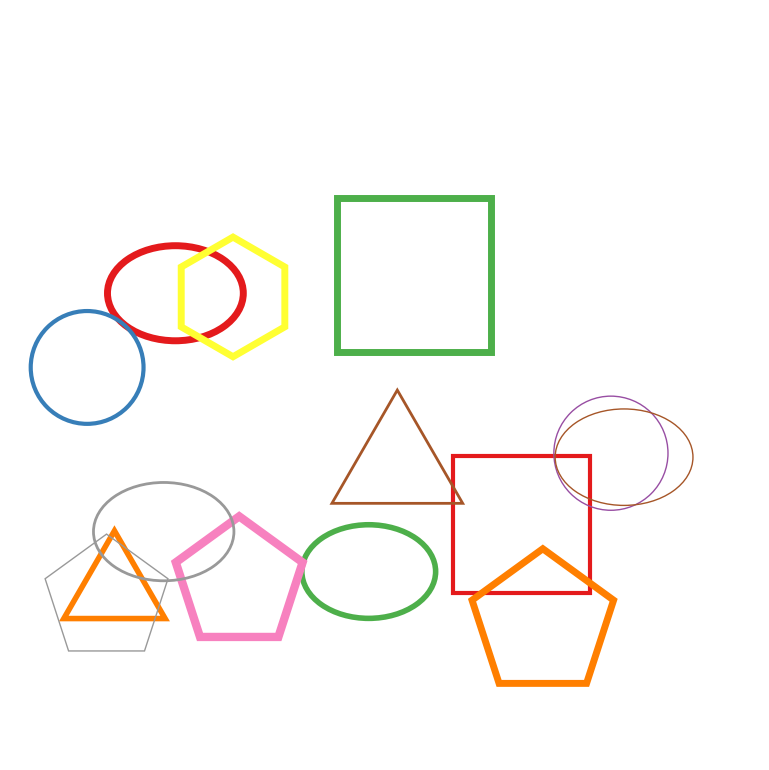[{"shape": "square", "thickness": 1.5, "radius": 0.45, "center": [0.677, 0.319]}, {"shape": "oval", "thickness": 2.5, "radius": 0.44, "center": [0.228, 0.619]}, {"shape": "circle", "thickness": 1.5, "radius": 0.37, "center": [0.113, 0.523]}, {"shape": "oval", "thickness": 2, "radius": 0.43, "center": [0.479, 0.258]}, {"shape": "square", "thickness": 2.5, "radius": 0.5, "center": [0.538, 0.642]}, {"shape": "circle", "thickness": 0.5, "radius": 0.37, "center": [0.793, 0.411]}, {"shape": "pentagon", "thickness": 2.5, "radius": 0.48, "center": [0.705, 0.191]}, {"shape": "triangle", "thickness": 2, "radius": 0.38, "center": [0.149, 0.235]}, {"shape": "hexagon", "thickness": 2.5, "radius": 0.39, "center": [0.303, 0.614]}, {"shape": "oval", "thickness": 0.5, "radius": 0.45, "center": [0.81, 0.406]}, {"shape": "triangle", "thickness": 1, "radius": 0.49, "center": [0.516, 0.395]}, {"shape": "pentagon", "thickness": 3, "radius": 0.43, "center": [0.311, 0.243]}, {"shape": "pentagon", "thickness": 0.5, "radius": 0.42, "center": [0.138, 0.222]}, {"shape": "oval", "thickness": 1, "radius": 0.46, "center": [0.213, 0.31]}]